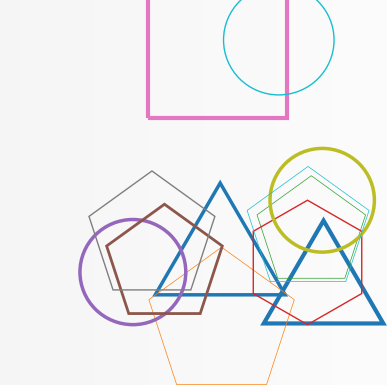[{"shape": "triangle", "thickness": 2.5, "radius": 0.97, "center": [0.568, 0.331]}, {"shape": "triangle", "thickness": 3, "radius": 0.89, "center": [0.835, 0.249]}, {"shape": "pentagon", "thickness": 0.5, "radius": 0.99, "center": [0.572, 0.161]}, {"shape": "pentagon", "thickness": 0.5, "radius": 0.74, "center": [0.803, 0.396]}, {"shape": "hexagon", "thickness": 1, "radius": 0.81, "center": [0.794, 0.318]}, {"shape": "circle", "thickness": 2.5, "radius": 0.68, "center": [0.343, 0.293]}, {"shape": "pentagon", "thickness": 2, "radius": 0.78, "center": [0.424, 0.313]}, {"shape": "square", "thickness": 3, "radius": 0.9, "center": [0.561, 0.874]}, {"shape": "pentagon", "thickness": 1, "radius": 0.85, "center": [0.392, 0.385]}, {"shape": "circle", "thickness": 2.5, "radius": 0.67, "center": [0.831, 0.48]}, {"shape": "pentagon", "thickness": 0.5, "radius": 0.83, "center": [0.795, 0.402]}, {"shape": "circle", "thickness": 1, "radius": 0.71, "center": [0.719, 0.896]}]